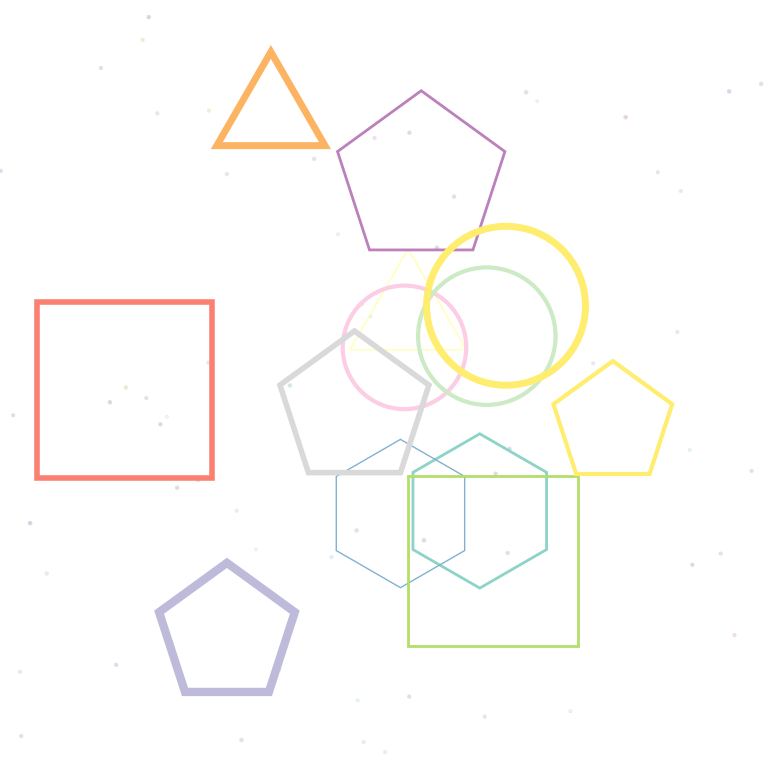[{"shape": "hexagon", "thickness": 1, "radius": 0.5, "center": [0.623, 0.336]}, {"shape": "triangle", "thickness": 0.5, "radius": 0.44, "center": [0.53, 0.589]}, {"shape": "pentagon", "thickness": 3, "radius": 0.46, "center": [0.295, 0.176]}, {"shape": "square", "thickness": 2, "radius": 0.57, "center": [0.162, 0.493]}, {"shape": "hexagon", "thickness": 0.5, "radius": 0.48, "center": [0.52, 0.333]}, {"shape": "triangle", "thickness": 2.5, "radius": 0.41, "center": [0.352, 0.851]}, {"shape": "square", "thickness": 1, "radius": 0.55, "center": [0.641, 0.272]}, {"shape": "circle", "thickness": 1.5, "radius": 0.4, "center": [0.525, 0.549]}, {"shape": "pentagon", "thickness": 2, "radius": 0.51, "center": [0.46, 0.468]}, {"shape": "pentagon", "thickness": 1, "radius": 0.57, "center": [0.547, 0.768]}, {"shape": "circle", "thickness": 1.5, "radius": 0.45, "center": [0.632, 0.563]}, {"shape": "pentagon", "thickness": 1.5, "radius": 0.41, "center": [0.796, 0.45]}, {"shape": "circle", "thickness": 2.5, "radius": 0.52, "center": [0.657, 0.603]}]